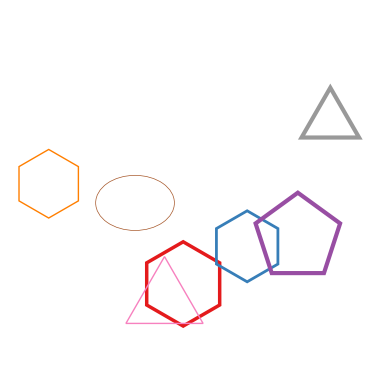[{"shape": "hexagon", "thickness": 2.5, "radius": 0.55, "center": [0.476, 0.263]}, {"shape": "hexagon", "thickness": 2, "radius": 0.46, "center": [0.642, 0.36]}, {"shape": "pentagon", "thickness": 3, "radius": 0.58, "center": [0.774, 0.384]}, {"shape": "hexagon", "thickness": 1, "radius": 0.45, "center": [0.126, 0.523]}, {"shape": "oval", "thickness": 0.5, "radius": 0.51, "center": [0.351, 0.473]}, {"shape": "triangle", "thickness": 1, "radius": 0.58, "center": [0.427, 0.218]}, {"shape": "triangle", "thickness": 3, "radius": 0.43, "center": [0.858, 0.686]}]